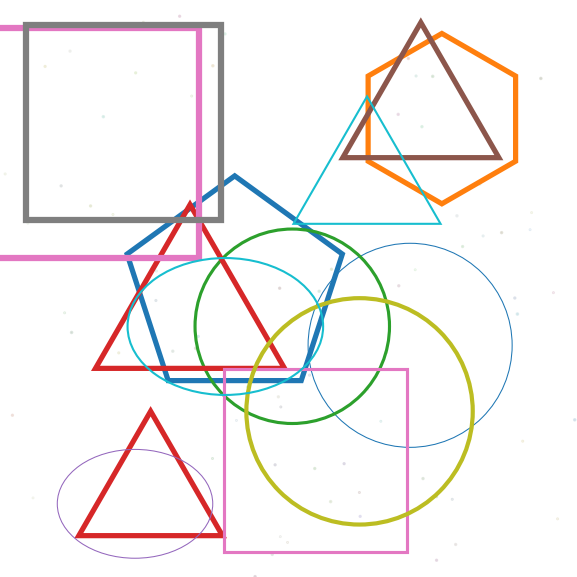[{"shape": "pentagon", "thickness": 2.5, "radius": 0.98, "center": [0.406, 0.499]}, {"shape": "circle", "thickness": 0.5, "radius": 0.88, "center": [0.71, 0.401]}, {"shape": "hexagon", "thickness": 2.5, "radius": 0.74, "center": [0.765, 0.794]}, {"shape": "circle", "thickness": 1.5, "radius": 0.84, "center": [0.506, 0.434]}, {"shape": "triangle", "thickness": 2.5, "radius": 0.72, "center": [0.261, 0.143]}, {"shape": "triangle", "thickness": 2.5, "radius": 0.95, "center": [0.329, 0.456]}, {"shape": "oval", "thickness": 0.5, "radius": 0.67, "center": [0.234, 0.127]}, {"shape": "triangle", "thickness": 2.5, "radius": 0.78, "center": [0.729, 0.804]}, {"shape": "square", "thickness": 3, "radius": 1.0, "center": [0.146, 0.751]}, {"shape": "square", "thickness": 1.5, "radius": 0.79, "center": [0.546, 0.201]}, {"shape": "square", "thickness": 3, "radius": 0.84, "center": [0.214, 0.787]}, {"shape": "circle", "thickness": 2, "radius": 0.98, "center": [0.623, 0.287]}, {"shape": "triangle", "thickness": 1, "radius": 0.74, "center": [0.636, 0.685]}, {"shape": "oval", "thickness": 1, "radius": 0.85, "center": [0.39, 0.434]}]